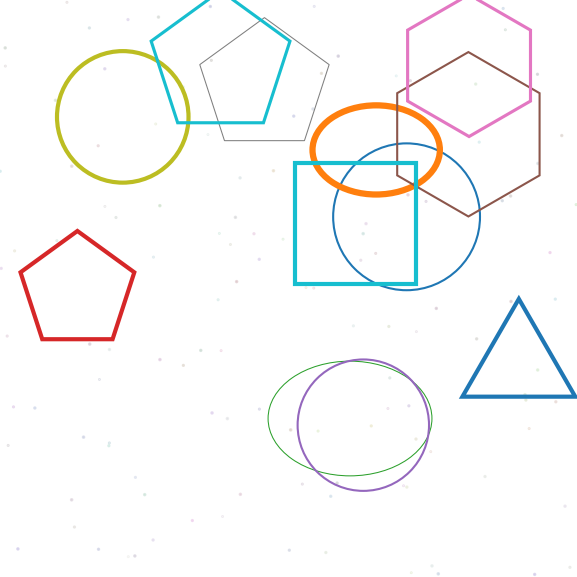[{"shape": "triangle", "thickness": 2, "radius": 0.56, "center": [0.898, 0.369]}, {"shape": "circle", "thickness": 1, "radius": 0.64, "center": [0.704, 0.624]}, {"shape": "oval", "thickness": 3, "radius": 0.55, "center": [0.651, 0.74]}, {"shape": "oval", "thickness": 0.5, "radius": 0.71, "center": [0.606, 0.274]}, {"shape": "pentagon", "thickness": 2, "radius": 0.52, "center": [0.134, 0.496]}, {"shape": "circle", "thickness": 1, "radius": 0.57, "center": [0.629, 0.263]}, {"shape": "hexagon", "thickness": 1, "radius": 0.71, "center": [0.811, 0.767]}, {"shape": "hexagon", "thickness": 1.5, "radius": 0.61, "center": [0.812, 0.886]}, {"shape": "pentagon", "thickness": 0.5, "radius": 0.59, "center": [0.458, 0.851]}, {"shape": "circle", "thickness": 2, "radius": 0.57, "center": [0.213, 0.797]}, {"shape": "pentagon", "thickness": 1.5, "radius": 0.63, "center": [0.382, 0.889]}, {"shape": "square", "thickness": 2, "radius": 0.52, "center": [0.616, 0.612]}]